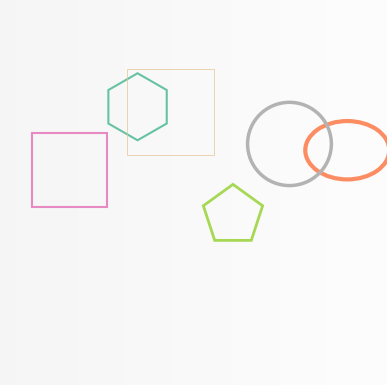[{"shape": "hexagon", "thickness": 1.5, "radius": 0.43, "center": [0.355, 0.723]}, {"shape": "oval", "thickness": 3, "radius": 0.54, "center": [0.896, 0.61]}, {"shape": "square", "thickness": 1.5, "radius": 0.48, "center": [0.18, 0.558]}, {"shape": "pentagon", "thickness": 2, "radius": 0.4, "center": [0.601, 0.441]}, {"shape": "square", "thickness": 0.5, "radius": 0.56, "center": [0.44, 0.708]}, {"shape": "circle", "thickness": 2.5, "radius": 0.54, "center": [0.747, 0.626]}]